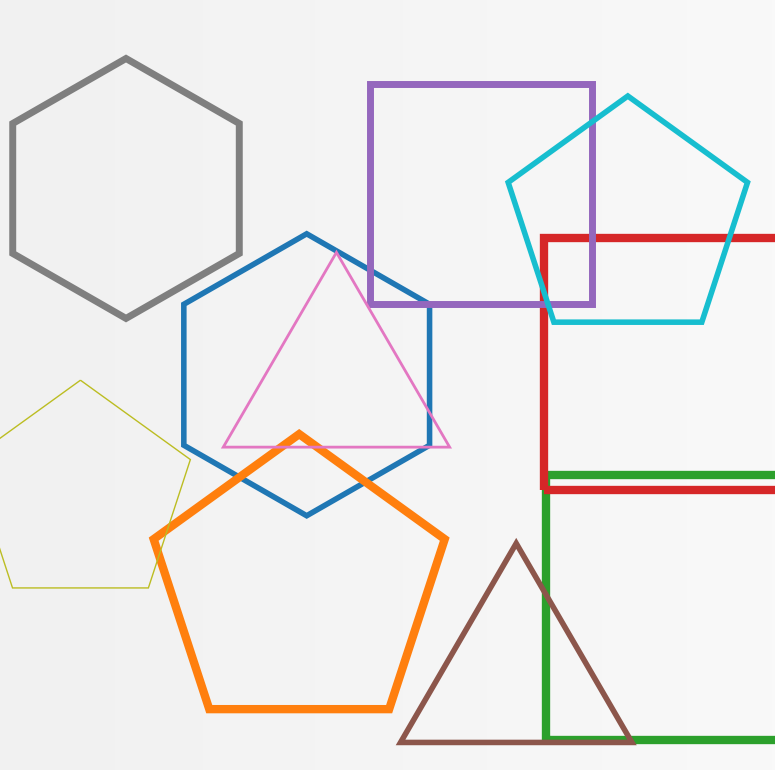[{"shape": "hexagon", "thickness": 2, "radius": 0.92, "center": [0.396, 0.513]}, {"shape": "pentagon", "thickness": 3, "radius": 0.99, "center": [0.386, 0.239]}, {"shape": "square", "thickness": 3, "radius": 0.86, "center": [0.876, 0.211]}, {"shape": "square", "thickness": 3, "radius": 0.82, "center": [0.867, 0.527]}, {"shape": "square", "thickness": 2.5, "radius": 0.72, "center": [0.62, 0.748]}, {"shape": "triangle", "thickness": 2, "radius": 0.86, "center": [0.666, 0.122]}, {"shape": "triangle", "thickness": 1, "radius": 0.84, "center": [0.434, 0.504]}, {"shape": "hexagon", "thickness": 2.5, "radius": 0.84, "center": [0.163, 0.755]}, {"shape": "pentagon", "thickness": 0.5, "radius": 0.75, "center": [0.104, 0.357]}, {"shape": "pentagon", "thickness": 2, "radius": 0.81, "center": [0.81, 0.713]}]